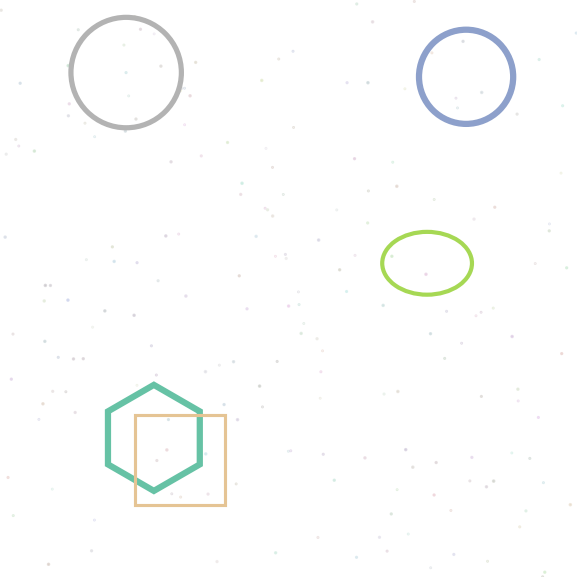[{"shape": "hexagon", "thickness": 3, "radius": 0.46, "center": [0.266, 0.241]}, {"shape": "circle", "thickness": 3, "radius": 0.41, "center": [0.807, 0.866]}, {"shape": "oval", "thickness": 2, "radius": 0.39, "center": [0.74, 0.543]}, {"shape": "square", "thickness": 1.5, "radius": 0.39, "center": [0.312, 0.202]}, {"shape": "circle", "thickness": 2.5, "radius": 0.48, "center": [0.218, 0.873]}]